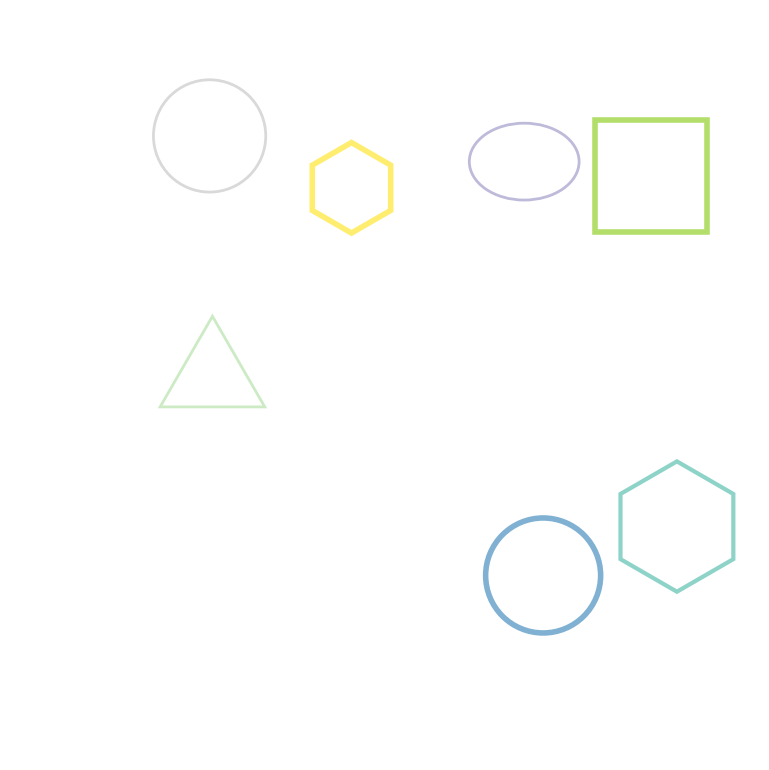[{"shape": "hexagon", "thickness": 1.5, "radius": 0.42, "center": [0.879, 0.316]}, {"shape": "oval", "thickness": 1, "radius": 0.36, "center": [0.681, 0.79]}, {"shape": "circle", "thickness": 2, "radius": 0.37, "center": [0.705, 0.253]}, {"shape": "square", "thickness": 2, "radius": 0.36, "center": [0.845, 0.772]}, {"shape": "circle", "thickness": 1, "radius": 0.36, "center": [0.272, 0.823]}, {"shape": "triangle", "thickness": 1, "radius": 0.39, "center": [0.276, 0.511]}, {"shape": "hexagon", "thickness": 2, "radius": 0.29, "center": [0.456, 0.756]}]